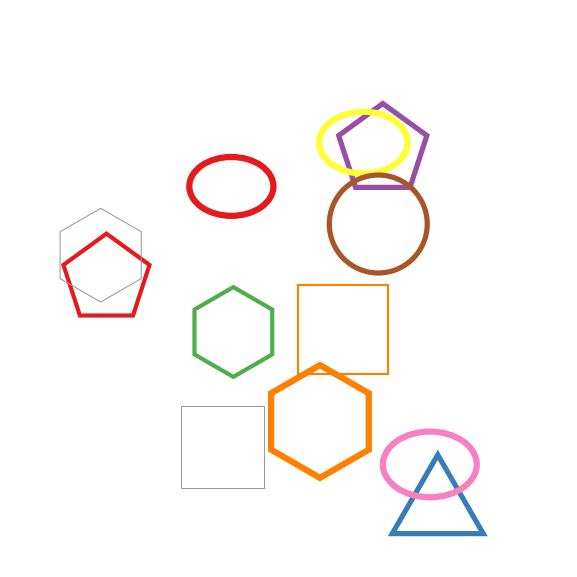[{"shape": "pentagon", "thickness": 2, "radius": 0.39, "center": [0.184, 0.516]}, {"shape": "oval", "thickness": 3, "radius": 0.36, "center": [0.401, 0.676]}, {"shape": "triangle", "thickness": 2.5, "radius": 0.45, "center": [0.758, 0.121]}, {"shape": "hexagon", "thickness": 2, "radius": 0.39, "center": [0.404, 0.424]}, {"shape": "pentagon", "thickness": 2.5, "radius": 0.4, "center": [0.663, 0.74]}, {"shape": "square", "thickness": 1, "radius": 0.39, "center": [0.594, 0.429]}, {"shape": "hexagon", "thickness": 3, "radius": 0.49, "center": [0.554, 0.269]}, {"shape": "oval", "thickness": 3, "radius": 0.38, "center": [0.629, 0.752]}, {"shape": "circle", "thickness": 2.5, "radius": 0.42, "center": [0.655, 0.611]}, {"shape": "oval", "thickness": 3, "radius": 0.41, "center": [0.744, 0.195]}, {"shape": "square", "thickness": 0.5, "radius": 0.36, "center": [0.386, 0.225]}, {"shape": "hexagon", "thickness": 0.5, "radius": 0.41, "center": [0.174, 0.557]}]